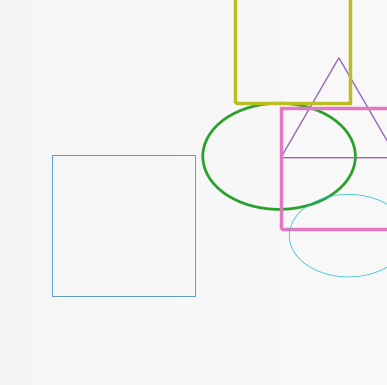[{"shape": "square", "thickness": 0.5, "radius": 0.92, "center": [0.318, 0.414]}, {"shape": "oval", "thickness": 2, "radius": 0.98, "center": [0.72, 0.594]}, {"shape": "triangle", "thickness": 1, "radius": 0.86, "center": [0.875, 0.677]}, {"shape": "square", "thickness": 2.5, "radius": 0.78, "center": [0.882, 0.563]}, {"shape": "square", "thickness": 2.5, "radius": 0.74, "center": [0.756, 0.881]}, {"shape": "oval", "thickness": 0.5, "radius": 0.77, "center": [0.9, 0.388]}]